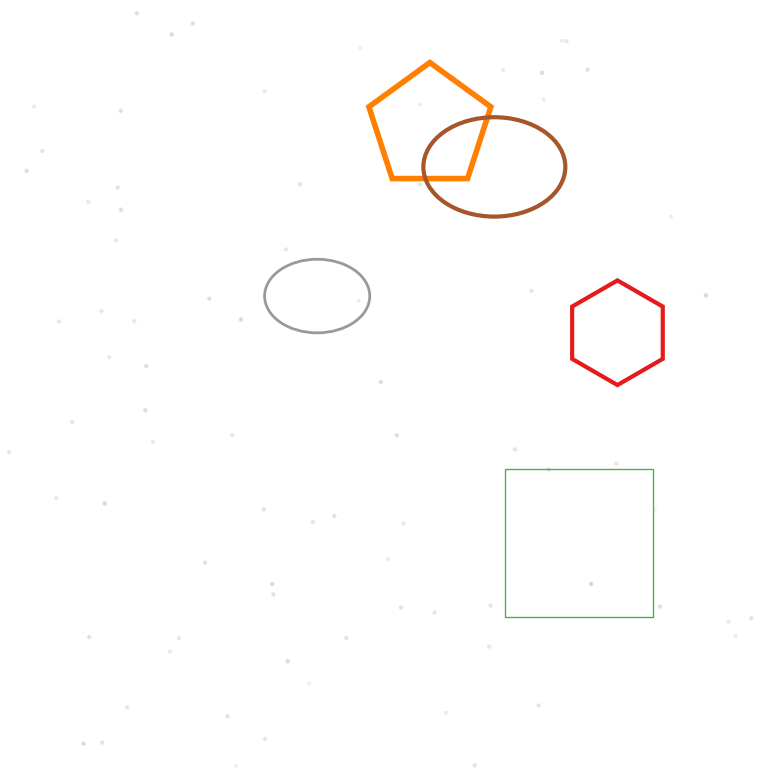[{"shape": "hexagon", "thickness": 1.5, "radius": 0.34, "center": [0.802, 0.568]}, {"shape": "square", "thickness": 0.5, "radius": 0.48, "center": [0.751, 0.295]}, {"shape": "pentagon", "thickness": 2, "radius": 0.42, "center": [0.558, 0.835]}, {"shape": "oval", "thickness": 1.5, "radius": 0.46, "center": [0.642, 0.783]}, {"shape": "oval", "thickness": 1, "radius": 0.34, "center": [0.412, 0.616]}]